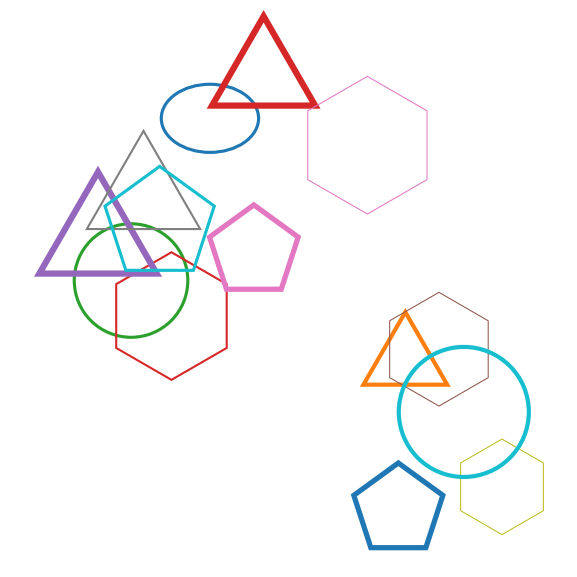[{"shape": "pentagon", "thickness": 2.5, "radius": 0.41, "center": [0.69, 0.116]}, {"shape": "oval", "thickness": 1.5, "radius": 0.42, "center": [0.364, 0.794]}, {"shape": "triangle", "thickness": 2, "radius": 0.42, "center": [0.702, 0.375]}, {"shape": "circle", "thickness": 1.5, "radius": 0.49, "center": [0.227, 0.513]}, {"shape": "hexagon", "thickness": 1, "radius": 0.55, "center": [0.297, 0.452]}, {"shape": "triangle", "thickness": 3, "radius": 0.52, "center": [0.456, 0.868]}, {"shape": "triangle", "thickness": 3, "radius": 0.59, "center": [0.17, 0.584]}, {"shape": "hexagon", "thickness": 0.5, "radius": 0.49, "center": [0.76, 0.394]}, {"shape": "hexagon", "thickness": 0.5, "radius": 0.6, "center": [0.636, 0.748]}, {"shape": "pentagon", "thickness": 2.5, "radius": 0.4, "center": [0.44, 0.564]}, {"shape": "triangle", "thickness": 1, "radius": 0.57, "center": [0.248, 0.659]}, {"shape": "hexagon", "thickness": 0.5, "radius": 0.41, "center": [0.869, 0.156]}, {"shape": "circle", "thickness": 2, "radius": 0.56, "center": [0.803, 0.286]}, {"shape": "pentagon", "thickness": 1.5, "radius": 0.5, "center": [0.276, 0.612]}]